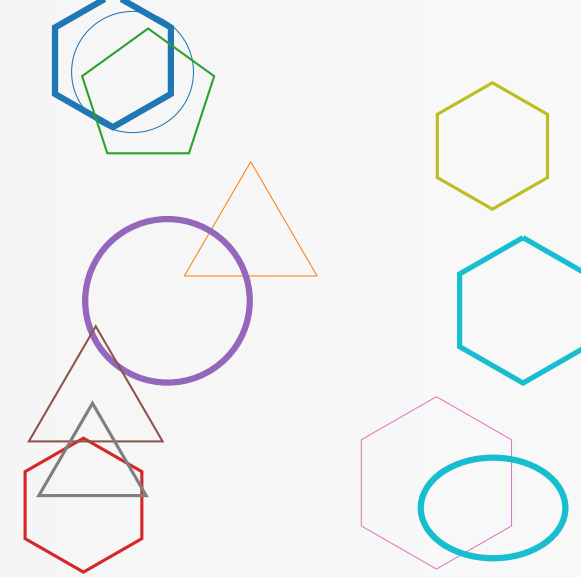[{"shape": "circle", "thickness": 0.5, "radius": 0.52, "center": [0.228, 0.874]}, {"shape": "hexagon", "thickness": 3, "radius": 0.58, "center": [0.194, 0.894]}, {"shape": "triangle", "thickness": 0.5, "radius": 0.66, "center": [0.431, 0.587]}, {"shape": "pentagon", "thickness": 1, "radius": 0.6, "center": [0.255, 0.83]}, {"shape": "hexagon", "thickness": 1.5, "radius": 0.58, "center": [0.144, 0.124]}, {"shape": "circle", "thickness": 3, "radius": 0.71, "center": [0.288, 0.478]}, {"shape": "triangle", "thickness": 1, "radius": 0.66, "center": [0.165, 0.301]}, {"shape": "hexagon", "thickness": 0.5, "radius": 0.75, "center": [0.751, 0.163]}, {"shape": "triangle", "thickness": 1.5, "radius": 0.53, "center": [0.159, 0.194]}, {"shape": "hexagon", "thickness": 1.5, "radius": 0.55, "center": [0.847, 0.746]}, {"shape": "oval", "thickness": 3, "radius": 0.62, "center": [0.848, 0.12]}, {"shape": "hexagon", "thickness": 2.5, "radius": 0.63, "center": [0.9, 0.462]}]